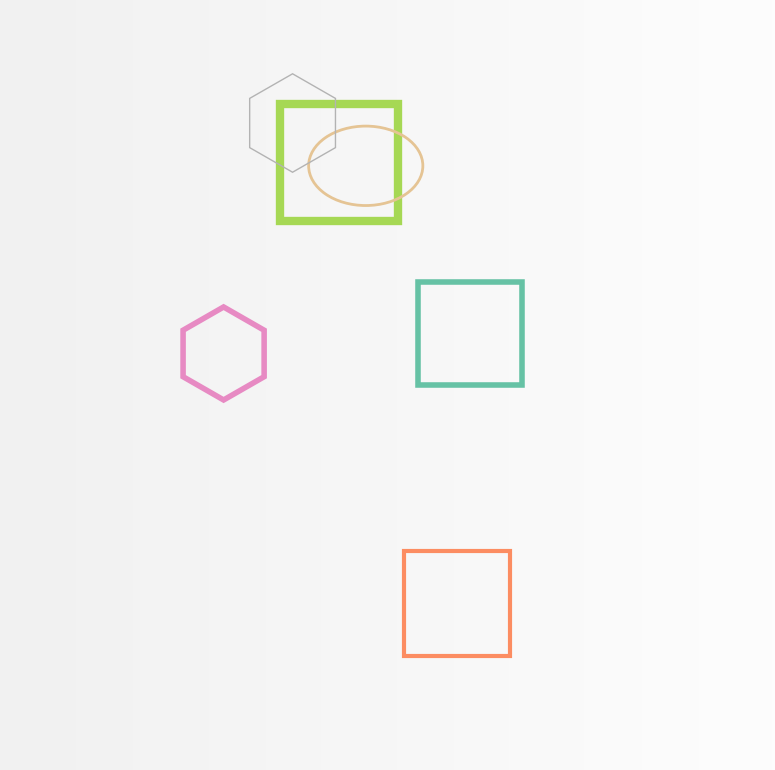[{"shape": "square", "thickness": 2, "radius": 0.34, "center": [0.606, 0.567]}, {"shape": "square", "thickness": 1.5, "radius": 0.34, "center": [0.59, 0.217]}, {"shape": "hexagon", "thickness": 2, "radius": 0.3, "center": [0.289, 0.541]}, {"shape": "square", "thickness": 3, "radius": 0.38, "center": [0.437, 0.789]}, {"shape": "oval", "thickness": 1, "radius": 0.37, "center": [0.472, 0.785]}, {"shape": "hexagon", "thickness": 0.5, "radius": 0.32, "center": [0.378, 0.84]}]